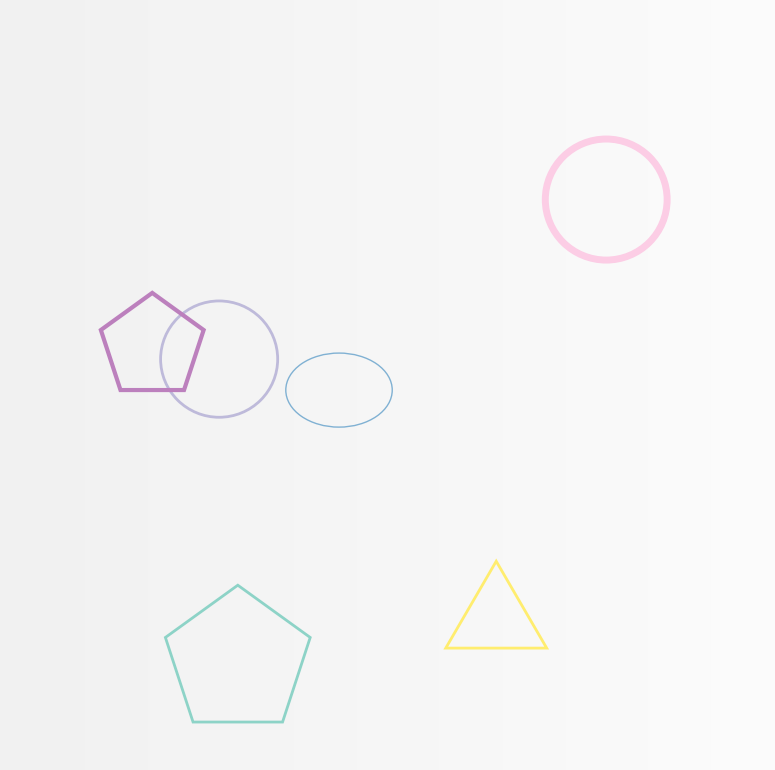[{"shape": "pentagon", "thickness": 1, "radius": 0.49, "center": [0.307, 0.142]}, {"shape": "circle", "thickness": 1, "radius": 0.38, "center": [0.283, 0.534]}, {"shape": "oval", "thickness": 0.5, "radius": 0.34, "center": [0.437, 0.493]}, {"shape": "circle", "thickness": 2.5, "radius": 0.39, "center": [0.782, 0.741]}, {"shape": "pentagon", "thickness": 1.5, "radius": 0.35, "center": [0.196, 0.55]}, {"shape": "triangle", "thickness": 1, "radius": 0.38, "center": [0.64, 0.196]}]